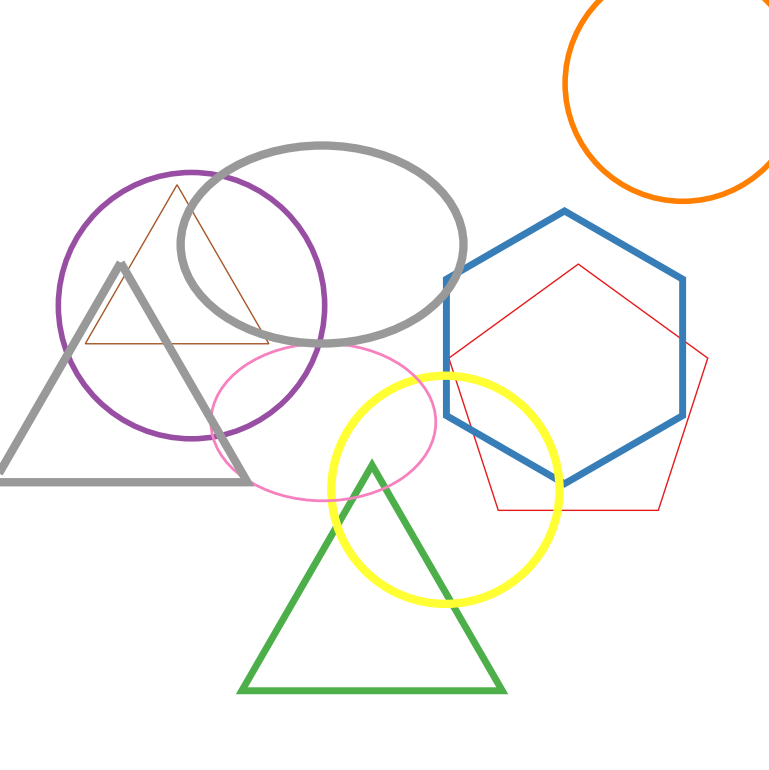[{"shape": "pentagon", "thickness": 0.5, "radius": 0.88, "center": [0.751, 0.48]}, {"shape": "hexagon", "thickness": 2.5, "radius": 0.89, "center": [0.733, 0.549]}, {"shape": "triangle", "thickness": 2.5, "radius": 0.98, "center": [0.483, 0.201]}, {"shape": "circle", "thickness": 2, "radius": 0.86, "center": [0.249, 0.603]}, {"shape": "circle", "thickness": 2, "radius": 0.76, "center": [0.887, 0.892]}, {"shape": "circle", "thickness": 3, "radius": 0.74, "center": [0.579, 0.364]}, {"shape": "triangle", "thickness": 0.5, "radius": 0.69, "center": [0.23, 0.622]}, {"shape": "oval", "thickness": 1, "radius": 0.73, "center": [0.42, 0.452]}, {"shape": "triangle", "thickness": 3, "radius": 0.95, "center": [0.157, 0.469]}, {"shape": "oval", "thickness": 3, "radius": 0.92, "center": [0.418, 0.682]}]